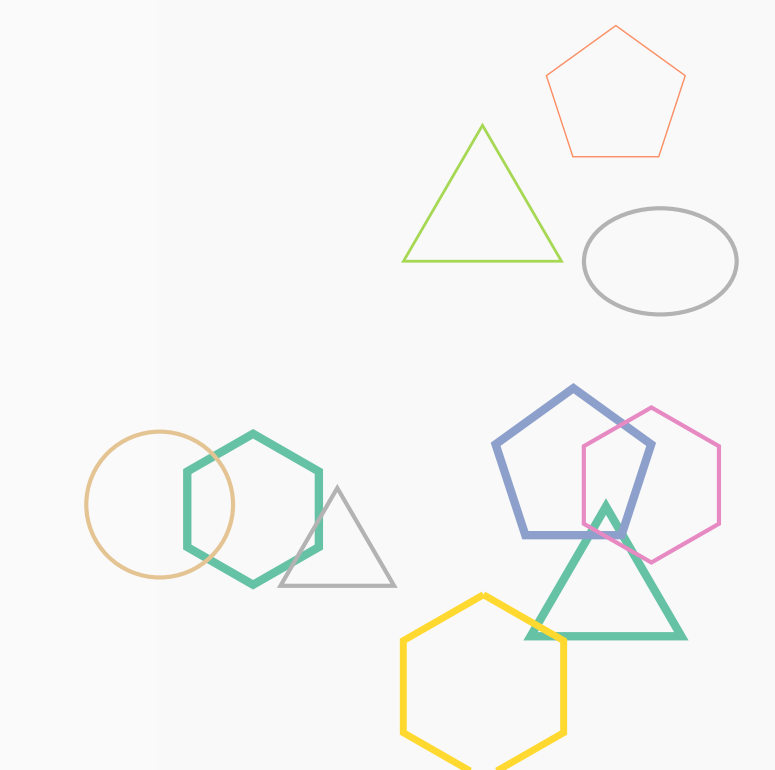[{"shape": "triangle", "thickness": 3, "radius": 0.56, "center": [0.782, 0.23]}, {"shape": "hexagon", "thickness": 3, "radius": 0.49, "center": [0.327, 0.339]}, {"shape": "pentagon", "thickness": 0.5, "radius": 0.47, "center": [0.795, 0.873]}, {"shape": "pentagon", "thickness": 3, "radius": 0.53, "center": [0.74, 0.39]}, {"shape": "hexagon", "thickness": 1.5, "radius": 0.5, "center": [0.84, 0.37]}, {"shape": "triangle", "thickness": 1, "radius": 0.59, "center": [0.623, 0.72]}, {"shape": "hexagon", "thickness": 2.5, "radius": 0.6, "center": [0.624, 0.108]}, {"shape": "circle", "thickness": 1.5, "radius": 0.47, "center": [0.206, 0.345]}, {"shape": "triangle", "thickness": 1.5, "radius": 0.42, "center": [0.435, 0.282]}, {"shape": "oval", "thickness": 1.5, "radius": 0.49, "center": [0.852, 0.661]}]